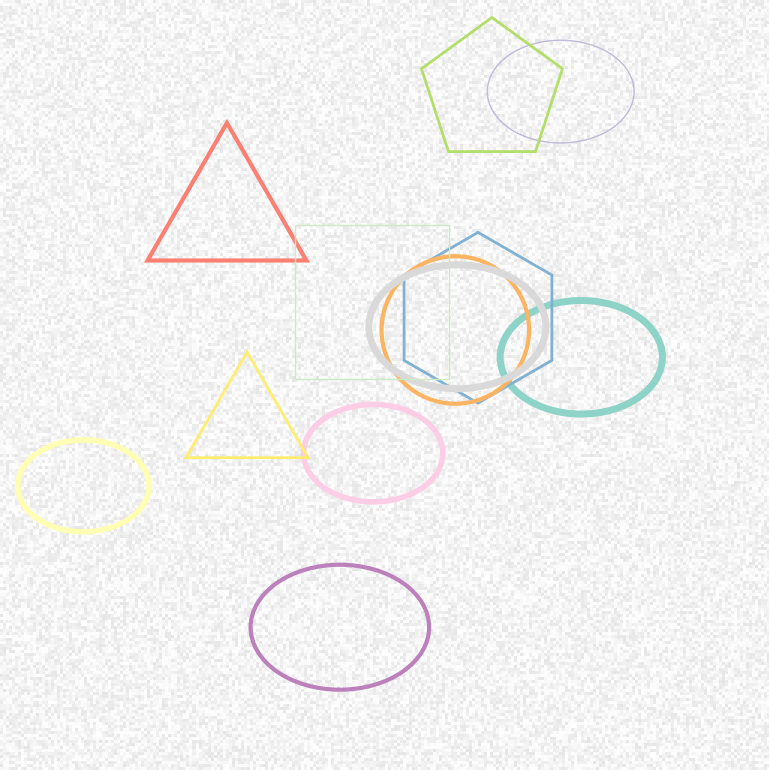[{"shape": "oval", "thickness": 2.5, "radius": 0.53, "center": [0.755, 0.536]}, {"shape": "oval", "thickness": 2, "radius": 0.43, "center": [0.108, 0.369]}, {"shape": "oval", "thickness": 0.5, "radius": 0.48, "center": [0.728, 0.881]}, {"shape": "triangle", "thickness": 1.5, "radius": 0.6, "center": [0.295, 0.721]}, {"shape": "hexagon", "thickness": 1, "radius": 0.55, "center": [0.621, 0.587]}, {"shape": "circle", "thickness": 1.5, "radius": 0.48, "center": [0.591, 0.571]}, {"shape": "pentagon", "thickness": 1, "radius": 0.48, "center": [0.639, 0.881]}, {"shape": "oval", "thickness": 2, "radius": 0.45, "center": [0.485, 0.412]}, {"shape": "oval", "thickness": 2.5, "radius": 0.57, "center": [0.594, 0.576]}, {"shape": "oval", "thickness": 1.5, "radius": 0.58, "center": [0.441, 0.185]}, {"shape": "square", "thickness": 0.5, "radius": 0.5, "center": [0.483, 0.608]}, {"shape": "triangle", "thickness": 1, "radius": 0.46, "center": [0.321, 0.451]}]